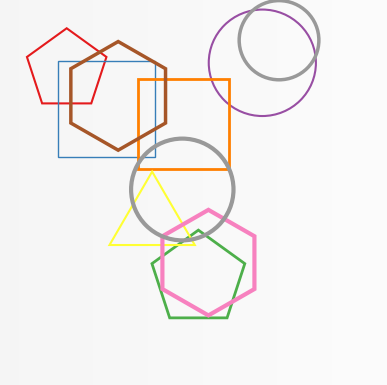[{"shape": "pentagon", "thickness": 1.5, "radius": 0.54, "center": [0.172, 0.819]}, {"shape": "square", "thickness": 1, "radius": 0.62, "center": [0.275, 0.718]}, {"shape": "pentagon", "thickness": 2, "radius": 0.63, "center": [0.512, 0.276]}, {"shape": "circle", "thickness": 1.5, "radius": 0.69, "center": [0.677, 0.837]}, {"shape": "square", "thickness": 2, "radius": 0.59, "center": [0.474, 0.679]}, {"shape": "triangle", "thickness": 1.5, "radius": 0.64, "center": [0.393, 0.427]}, {"shape": "hexagon", "thickness": 2.5, "radius": 0.71, "center": [0.305, 0.751]}, {"shape": "hexagon", "thickness": 3, "radius": 0.69, "center": [0.538, 0.318]}, {"shape": "circle", "thickness": 3, "radius": 0.66, "center": [0.47, 0.508]}, {"shape": "circle", "thickness": 2.5, "radius": 0.51, "center": [0.72, 0.896]}]